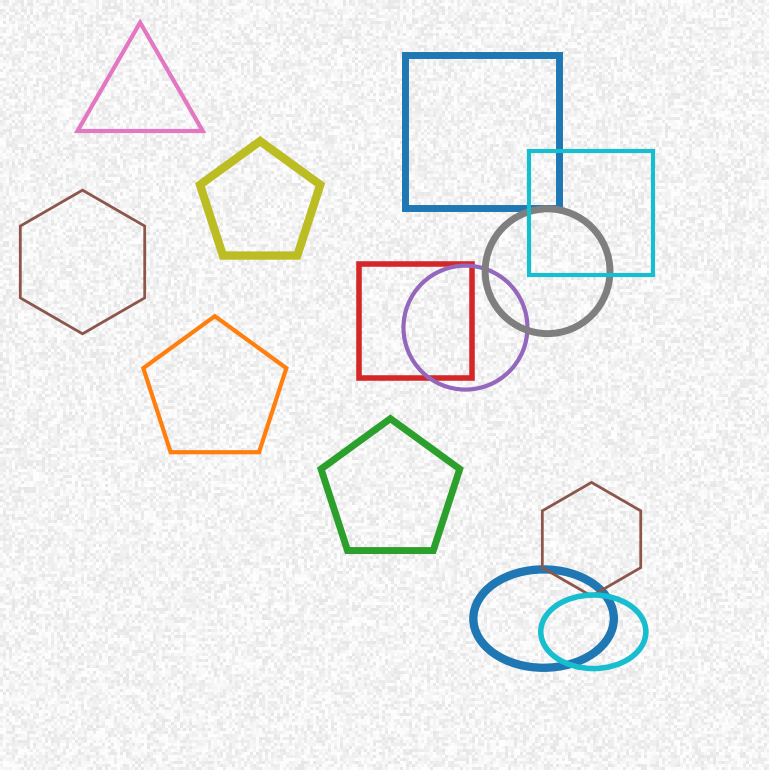[{"shape": "oval", "thickness": 3, "radius": 0.46, "center": [0.706, 0.197]}, {"shape": "square", "thickness": 2.5, "radius": 0.5, "center": [0.626, 0.829]}, {"shape": "pentagon", "thickness": 1.5, "radius": 0.49, "center": [0.279, 0.492]}, {"shape": "pentagon", "thickness": 2.5, "radius": 0.47, "center": [0.507, 0.362]}, {"shape": "square", "thickness": 2, "radius": 0.37, "center": [0.54, 0.583]}, {"shape": "circle", "thickness": 1.5, "radius": 0.4, "center": [0.604, 0.575]}, {"shape": "hexagon", "thickness": 1, "radius": 0.37, "center": [0.768, 0.3]}, {"shape": "hexagon", "thickness": 1, "radius": 0.47, "center": [0.107, 0.66]}, {"shape": "triangle", "thickness": 1.5, "radius": 0.47, "center": [0.182, 0.877]}, {"shape": "circle", "thickness": 2.5, "radius": 0.41, "center": [0.711, 0.648]}, {"shape": "pentagon", "thickness": 3, "radius": 0.41, "center": [0.338, 0.735]}, {"shape": "square", "thickness": 1.5, "radius": 0.4, "center": [0.768, 0.724]}, {"shape": "oval", "thickness": 2, "radius": 0.34, "center": [0.771, 0.18]}]